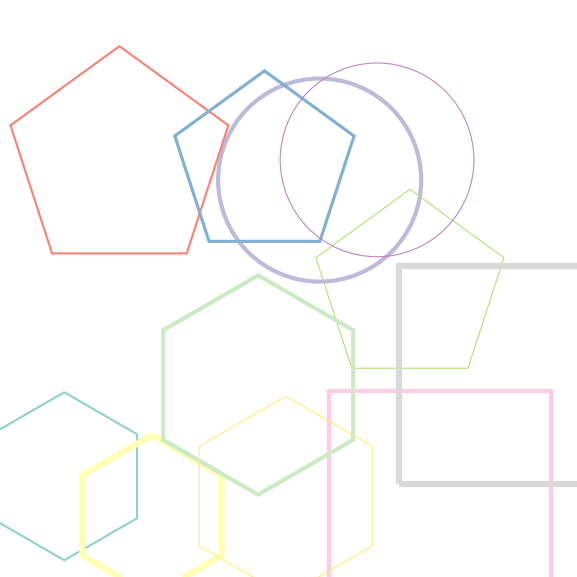[{"shape": "hexagon", "thickness": 1, "radius": 0.73, "center": [0.111, 0.174]}, {"shape": "hexagon", "thickness": 3, "radius": 0.7, "center": [0.263, 0.107]}, {"shape": "circle", "thickness": 2, "radius": 0.88, "center": [0.554, 0.687]}, {"shape": "pentagon", "thickness": 1, "radius": 0.99, "center": [0.207, 0.721]}, {"shape": "pentagon", "thickness": 1.5, "radius": 0.82, "center": [0.458, 0.713]}, {"shape": "pentagon", "thickness": 0.5, "radius": 0.86, "center": [0.71, 0.5]}, {"shape": "square", "thickness": 2, "radius": 0.96, "center": [0.762, 0.13]}, {"shape": "square", "thickness": 3, "radius": 0.95, "center": [0.881, 0.35]}, {"shape": "circle", "thickness": 0.5, "radius": 0.84, "center": [0.653, 0.722]}, {"shape": "hexagon", "thickness": 2, "radius": 0.95, "center": [0.447, 0.332]}, {"shape": "hexagon", "thickness": 0.5, "radius": 0.86, "center": [0.495, 0.14]}]